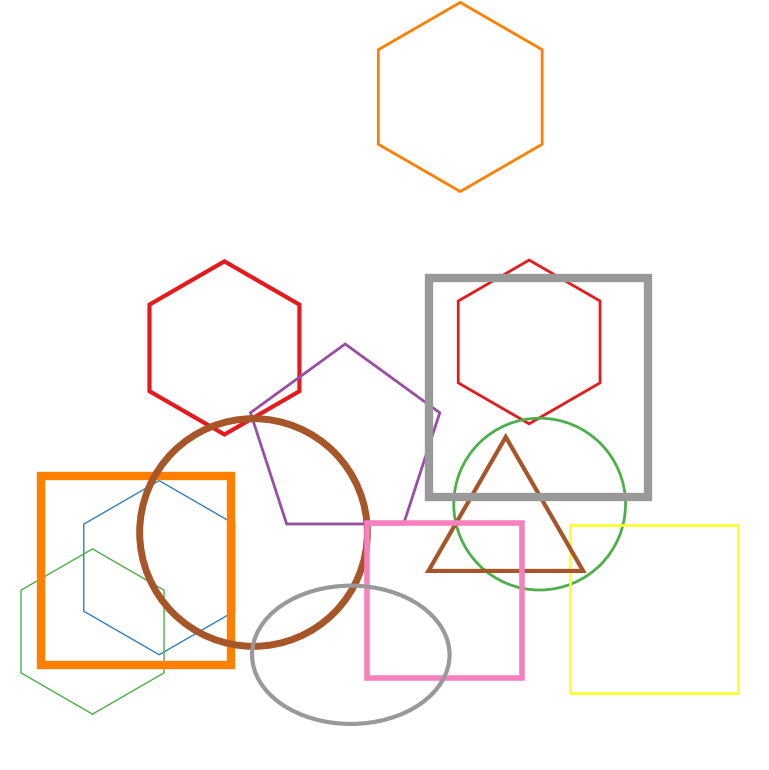[{"shape": "hexagon", "thickness": 1.5, "radius": 0.56, "center": [0.292, 0.548]}, {"shape": "hexagon", "thickness": 1, "radius": 0.53, "center": [0.687, 0.556]}, {"shape": "hexagon", "thickness": 0.5, "radius": 0.57, "center": [0.207, 0.263]}, {"shape": "circle", "thickness": 1, "radius": 0.56, "center": [0.701, 0.345]}, {"shape": "hexagon", "thickness": 0.5, "radius": 0.54, "center": [0.12, 0.18]}, {"shape": "pentagon", "thickness": 1, "radius": 0.65, "center": [0.448, 0.424]}, {"shape": "square", "thickness": 3, "radius": 0.61, "center": [0.176, 0.259]}, {"shape": "hexagon", "thickness": 1, "radius": 0.61, "center": [0.598, 0.874]}, {"shape": "square", "thickness": 1, "radius": 0.54, "center": [0.85, 0.209]}, {"shape": "triangle", "thickness": 1.5, "radius": 0.58, "center": [0.657, 0.317]}, {"shape": "circle", "thickness": 2.5, "radius": 0.74, "center": [0.329, 0.308]}, {"shape": "square", "thickness": 2, "radius": 0.5, "center": [0.578, 0.22]}, {"shape": "square", "thickness": 3, "radius": 0.71, "center": [0.699, 0.497]}, {"shape": "oval", "thickness": 1.5, "radius": 0.64, "center": [0.456, 0.15]}]